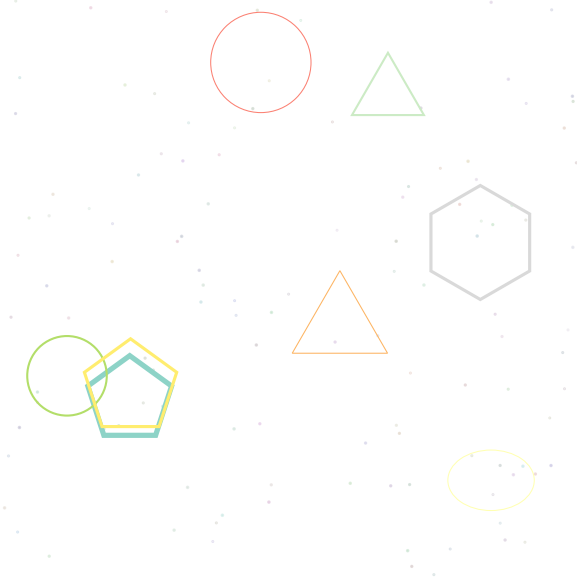[{"shape": "pentagon", "thickness": 2.5, "radius": 0.38, "center": [0.225, 0.307]}, {"shape": "oval", "thickness": 0.5, "radius": 0.37, "center": [0.85, 0.167]}, {"shape": "circle", "thickness": 0.5, "radius": 0.43, "center": [0.452, 0.891]}, {"shape": "triangle", "thickness": 0.5, "radius": 0.48, "center": [0.589, 0.435]}, {"shape": "circle", "thickness": 1, "radius": 0.34, "center": [0.116, 0.348]}, {"shape": "hexagon", "thickness": 1.5, "radius": 0.49, "center": [0.832, 0.579]}, {"shape": "triangle", "thickness": 1, "radius": 0.36, "center": [0.672, 0.836]}, {"shape": "pentagon", "thickness": 1.5, "radius": 0.42, "center": [0.226, 0.328]}]